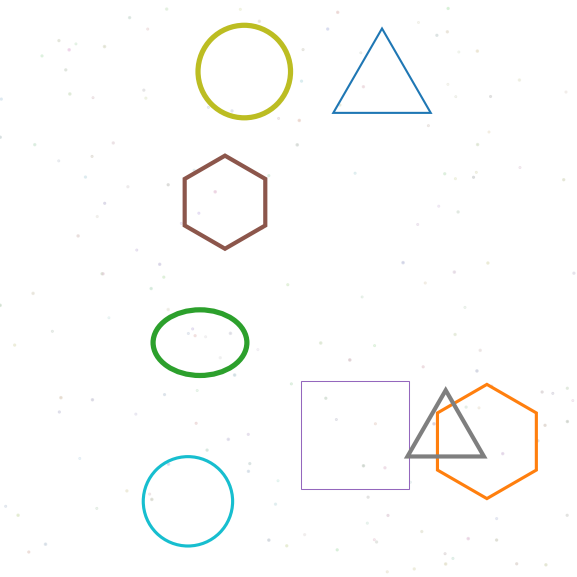[{"shape": "triangle", "thickness": 1, "radius": 0.49, "center": [0.661, 0.852]}, {"shape": "hexagon", "thickness": 1.5, "radius": 0.49, "center": [0.843, 0.235]}, {"shape": "oval", "thickness": 2.5, "radius": 0.41, "center": [0.346, 0.406]}, {"shape": "square", "thickness": 0.5, "radius": 0.47, "center": [0.615, 0.246]}, {"shape": "hexagon", "thickness": 2, "radius": 0.4, "center": [0.39, 0.649]}, {"shape": "triangle", "thickness": 2, "radius": 0.38, "center": [0.772, 0.247]}, {"shape": "circle", "thickness": 2.5, "radius": 0.4, "center": [0.423, 0.875]}, {"shape": "circle", "thickness": 1.5, "radius": 0.39, "center": [0.325, 0.131]}]